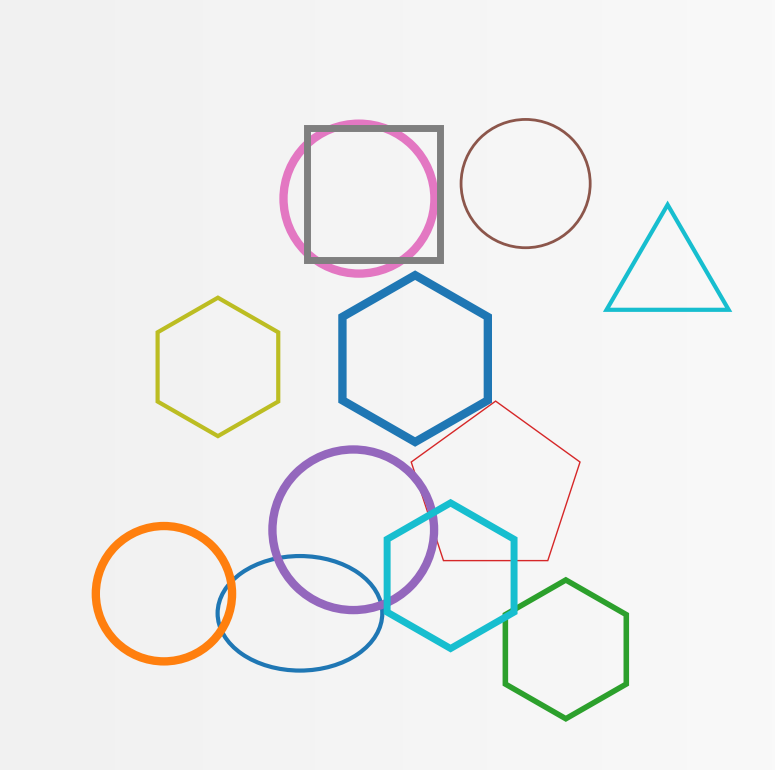[{"shape": "hexagon", "thickness": 3, "radius": 0.54, "center": [0.536, 0.534]}, {"shape": "oval", "thickness": 1.5, "radius": 0.53, "center": [0.387, 0.203]}, {"shape": "circle", "thickness": 3, "radius": 0.44, "center": [0.212, 0.229]}, {"shape": "hexagon", "thickness": 2, "radius": 0.45, "center": [0.73, 0.157]}, {"shape": "pentagon", "thickness": 0.5, "radius": 0.57, "center": [0.64, 0.365]}, {"shape": "circle", "thickness": 3, "radius": 0.52, "center": [0.456, 0.312]}, {"shape": "circle", "thickness": 1, "radius": 0.42, "center": [0.678, 0.762]}, {"shape": "circle", "thickness": 3, "radius": 0.49, "center": [0.463, 0.742]}, {"shape": "square", "thickness": 2.5, "radius": 0.43, "center": [0.481, 0.748]}, {"shape": "hexagon", "thickness": 1.5, "radius": 0.45, "center": [0.281, 0.523]}, {"shape": "hexagon", "thickness": 2.5, "radius": 0.47, "center": [0.581, 0.252]}, {"shape": "triangle", "thickness": 1.5, "radius": 0.45, "center": [0.861, 0.643]}]